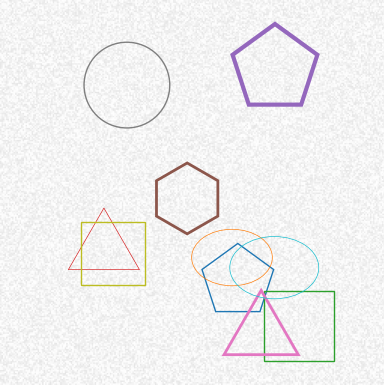[{"shape": "pentagon", "thickness": 1, "radius": 0.49, "center": [0.618, 0.27]}, {"shape": "oval", "thickness": 0.5, "radius": 0.52, "center": [0.603, 0.331]}, {"shape": "square", "thickness": 1, "radius": 0.46, "center": [0.777, 0.154]}, {"shape": "triangle", "thickness": 0.5, "radius": 0.53, "center": [0.27, 0.353]}, {"shape": "pentagon", "thickness": 3, "radius": 0.58, "center": [0.714, 0.822]}, {"shape": "hexagon", "thickness": 2, "radius": 0.46, "center": [0.486, 0.485]}, {"shape": "triangle", "thickness": 2, "radius": 0.56, "center": [0.678, 0.134]}, {"shape": "circle", "thickness": 1, "radius": 0.56, "center": [0.33, 0.779]}, {"shape": "square", "thickness": 1, "radius": 0.41, "center": [0.294, 0.341]}, {"shape": "oval", "thickness": 0.5, "radius": 0.58, "center": [0.712, 0.305]}]